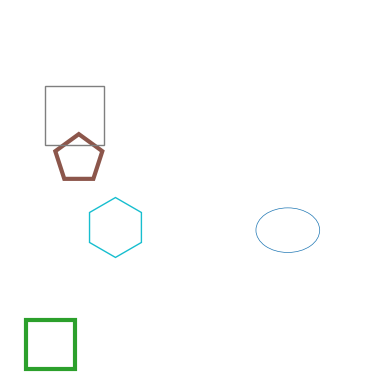[{"shape": "oval", "thickness": 0.5, "radius": 0.41, "center": [0.748, 0.402]}, {"shape": "square", "thickness": 3, "radius": 0.32, "center": [0.131, 0.105]}, {"shape": "pentagon", "thickness": 3, "radius": 0.32, "center": [0.205, 0.587]}, {"shape": "square", "thickness": 1, "radius": 0.38, "center": [0.192, 0.7]}, {"shape": "hexagon", "thickness": 1, "radius": 0.39, "center": [0.3, 0.409]}]